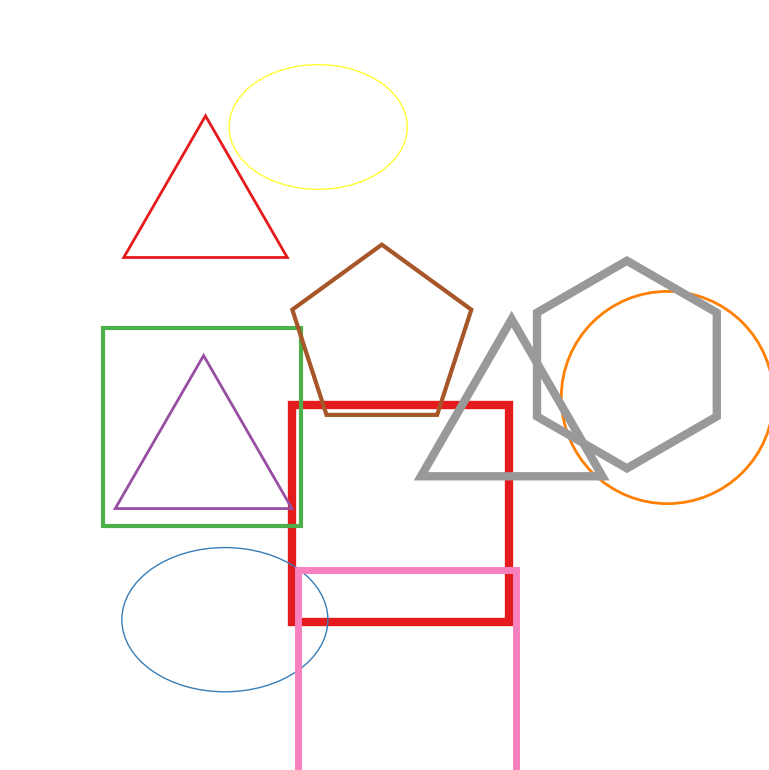[{"shape": "square", "thickness": 3, "radius": 0.7, "center": [0.521, 0.334]}, {"shape": "triangle", "thickness": 1, "radius": 0.61, "center": [0.267, 0.727]}, {"shape": "oval", "thickness": 0.5, "radius": 0.67, "center": [0.292, 0.195]}, {"shape": "square", "thickness": 1.5, "radius": 0.64, "center": [0.262, 0.445]}, {"shape": "triangle", "thickness": 1, "radius": 0.66, "center": [0.264, 0.406]}, {"shape": "circle", "thickness": 1, "radius": 0.69, "center": [0.867, 0.484]}, {"shape": "oval", "thickness": 0.5, "radius": 0.58, "center": [0.413, 0.835]}, {"shape": "pentagon", "thickness": 1.5, "radius": 0.61, "center": [0.496, 0.56]}, {"shape": "square", "thickness": 2.5, "radius": 0.71, "center": [0.528, 0.119]}, {"shape": "triangle", "thickness": 3, "radius": 0.68, "center": [0.664, 0.449]}, {"shape": "hexagon", "thickness": 3, "radius": 0.67, "center": [0.814, 0.527]}]